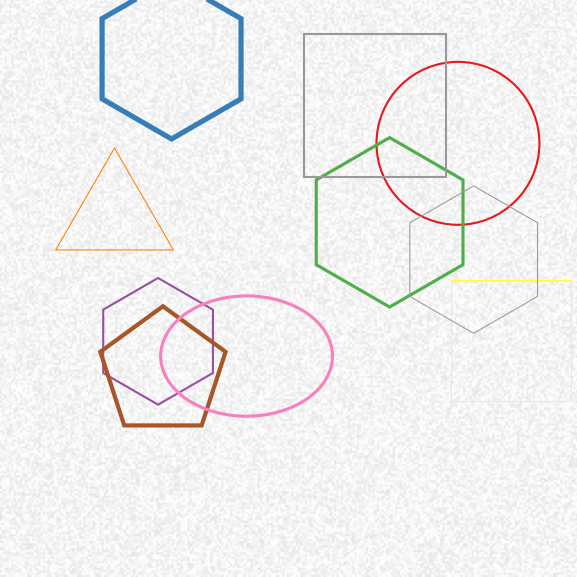[{"shape": "circle", "thickness": 1, "radius": 0.71, "center": [0.793, 0.751]}, {"shape": "hexagon", "thickness": 2.5, "radius": 0.69, "center": [0.297, 0.897]}, {"shape": "hexagon", "thickness": 1.5, "radius": 0.73, "center": [0.675, 0.614]}, {"shape": "hexagon", "thickness": 1, "radius": 0.55, "center": [0.274, 0.408]}, {"shape": "triangle", "thickness": 0.5, "radius": 0.59, "center": [0.198, 0.625]}, {"shape": "square", "thickness": 0.5, "radius": 0.52, "center": [0.884, 0.41]}, {"shape": "pentagon", "thickness": 2, "radius": 0.57, "center": [0.282, 0.355]}, {"shape": "oval", "thickness": 1.5, "radius": 0.74, "center": [0.427, 0.383]}, {"shape": "hexagon", "thickness": 0.5, "radius": 0.64, "center": [0.82, 0.55]}, {"shape": "square", "thickness": 1, "radius": 0.62, "center": [0.65, 0.816]}]